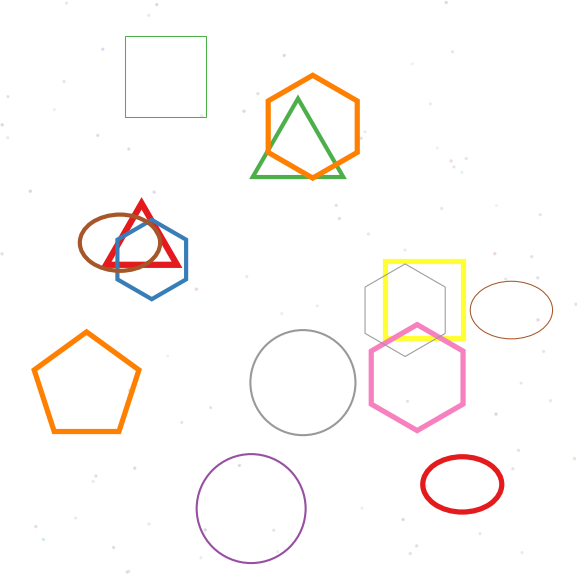[{"shape": "triangle", "thickness": 3, "radius": 0.35, "center": [0.245, 0.576]}, {"shape": "oval", "thickness": 2.5, "radius": 0.34, "center": [0.8, 0.16]}, {"shape": "hexagon", "thickness": 2, "radius": 0.34, "center": [0.263, 0.55]}, {"shape": "triangle", "thickness": 2, "radius": 0.45, "center": [0.516, 0.738]}, {"shape": "square", "thickness": 0.5, "radius": 0.35, "center": [0.286, 0.867]}, {"shape": "circle", "thickness": 1, "radius": 0.47, "center": [0.435, 0.118]}, {"shape": "hexagon", "thickness": 2.5, "radius": 0.45, "center": [0.542, 0.78]}, {"shape": "pentagon", "thickness": 2.5, "radius": 0.48, "center": [0.15, 0.329]}, {"shape": "square", "thickness": 2.5, "radius": 0.34, "center": [0.734, 0.48]}, {"shape": "oval", "thickness": 2, "radius": 0.35, "center": [0.208, 0.579]}, {"shape": "oval", "thickness": 0.5, "radius": 0.36, "center": [0.886, 0.462]}, {"shape": "hexagon", "thickness": 2.5, "radius": 0.46, "center": [0.722, 0.345]}, {"shape": "circle", "thickness": 1, "radius": 0.45, "center": [0.525, 0.337]}, {"shape": "hexagon", "thickness": 0.5, "radius": 0.4, "center": [0.702, 0.462]}]